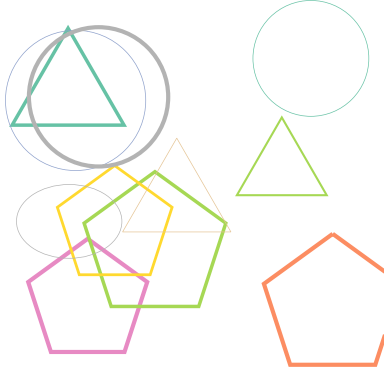[{"shape": "triangle", "thickness": 2.5, "radius": 0.84, "center": [0.177, 0.759]}, {"shape": "circle", "thickness": 0.5, "radius": 0.75, "center": [0.807, 0.848]}, {"shape": "pentagon", "thickness": 3, "radius": 0.94, "center": [0.864, 0.205]}, {"shape": "circle", "thickness": 0.5, "radius": 0.91, "center": [0.196, 0.739]}, {"shape": "pentagon", "thickness": 3, "radius": 0.81, "center": [0.228, 0.217]}, {"shape": "pentagon", "thickness": 2.5, "radius": 0.97, "center": [0.402, 0.361]}, {"shape": "triangle", "thickness": 1.5, "radius": 0.67, "center": [0.732, 0.56]}, {"shape": "pentagon", "thickness": 2, "radius": 0.78, "center": [0.298, 0.413]}, {"shape": "triangle", "thickness": 0.5, "radius": 0.81, "center": [0.459, 0.479]}, {"shape": "oval", "thickness": 0.5, "radius": 0.68, "center": [0.18, 0.425]}, {"shape": "circle", "thickness": 3, "radius": 0.9, "center": [0.256, 0.748]}]